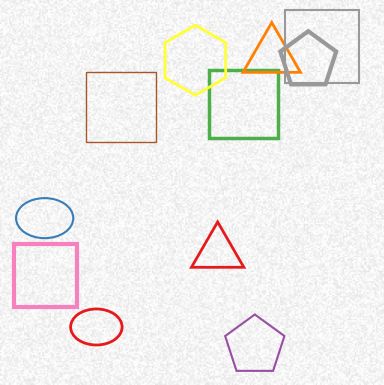[{"shape": "triangle", "thickness": 2, "radius": 0.39, "center": [0.565, 0.345]}, {"shape": "oval", "thickness": 2, "radius": 0.33, "center": [0.25, 0.151]}, {"shape": "oval", "thickness": 1.5, "radius": 0.37, "center": [0.116, 0.433]}, {"shape": "square", "thickness": 2.5, "radius": 0.44, "center": [0.632, 0.729]}, {"shape": "pentagon", "thickness": 1.5, "radius": 0.4, "center": [0.662, 0.102]}, {"shape": "triangle", "thickness": 2, "radius": 0.43, "center": [0.706, 0.855]}, {"shape": "hexagon", "thickness": 2, "radius": 0.45, "center": [0.507, 0.844]}, {"shape": "square", "thickness": 1, "radius": 0.45, "center": [0.315, 0.721]}, {"shape": "square", "thickness": 3, "radius": 0.41, "center": [0.118, 0.285]}, {"shape": "square", "thickness": 1.5, "radius": 0.48, "center": [0.836, 0.879]}, {"shape": "pentagon", "thickness": 3, "radius": 0.38, "center": [0.801, 0.843]}]